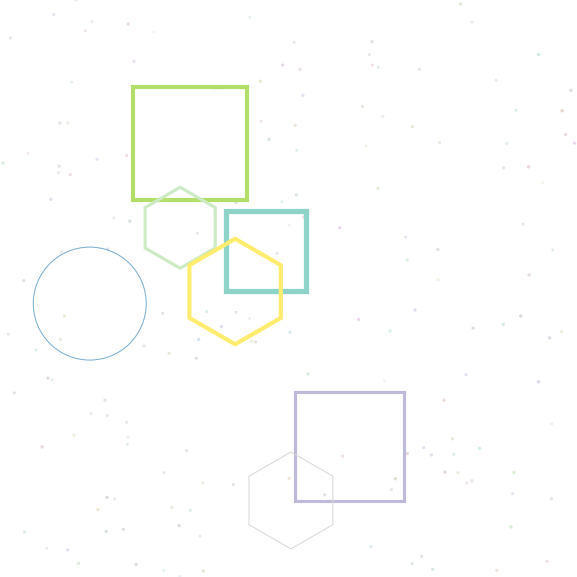[{"shape": "square", "thickness": 2.5, "radius": 0.35, "center": [0.46, 0.565]}, {"shape": "square", "thickness": 1.5, "radius": 0.47, "center": [0.605, 0.226]}, {"shape": "circle", "thickness": 0.5, "radius": 0.49, "center": [0.155, 0.473]}, {"shape": "square", "thickness": 2, "radius": 0.49, "center": [0.329, 0.75]}, {"shape": "hexagon", "thickness": 0.5, "radius": 0.42, "center": [0.504, 0.133]}, {"shape": "hexagon", "thickness": 1.5, "radius": 0.35, "center": [0.312, 0.605]}, {"shape": "hexagon", "thickness": 2, "radius": 0.46, "center": [0.407, 0.494]}]